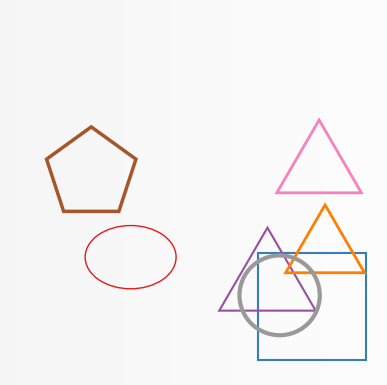[{"shape": "oval", "thickness": 1, "radius": 0.59, "center": [0.337, 0.332]}, {"shape": "square", "thickness": 1.5, "radius": 0.7, "center": [0.806, 0.203]}, {"shape": "triangle", "thickness": 1.5, "radius": 0.72, "center": [0.69, 0.265]}, {"shape": "triangle", "thickness": 2, "radius": 0.59, "center": [0.839, 0.35]}, {"shape": "pentagon", "thickness": 2.5, "radius": 0.61, "center": [0.235, 0.549]}, {"shape": "triangle", "thickness": 2, "radius": 0.63, "center": [0.824, 0.562]}, {"shape": "circle", "thickness": 3, "radius": 0.52, "center": [0.722, 0.233]}]